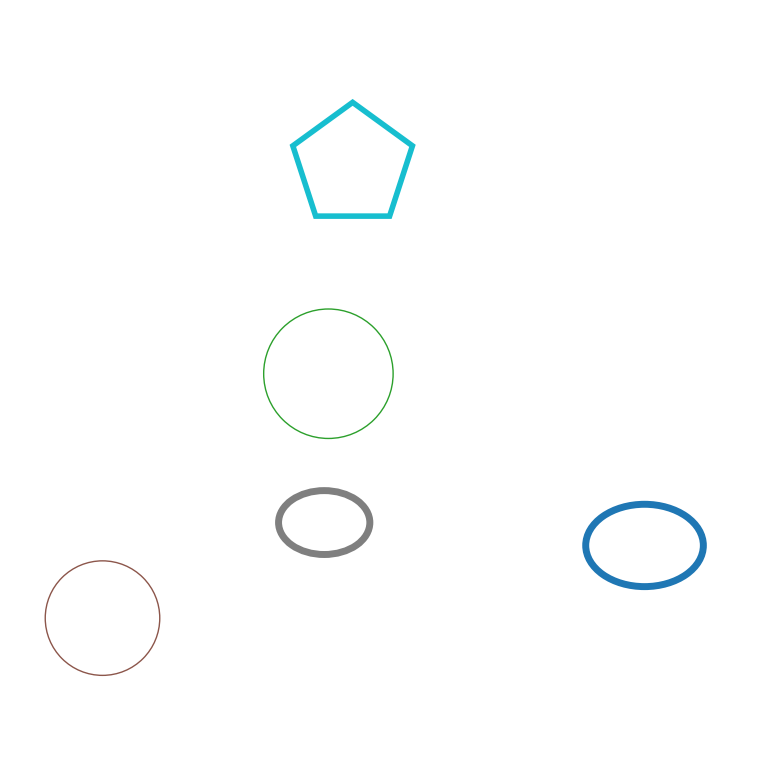[{"shape": "oval", "thickness": 2.5, "radius": 0.38, "center": [0.837, 0.292]}, {"shape": "circle", "thickness": 0.5, "radius": 0.42, "center": [0.426, 0.515]}, {"shape": "circle", "thickness": 0.5, "radius": 0.37, "center": [0.133, 0.197]}, {"shape": "oval", "thickness": 2.5, "radius": 0.3, "center": [0.421, 0.321]}, {"shape": "pentagon", "thickness": 2, "radius": 0.41, "center": [0.458, 0.785]}]